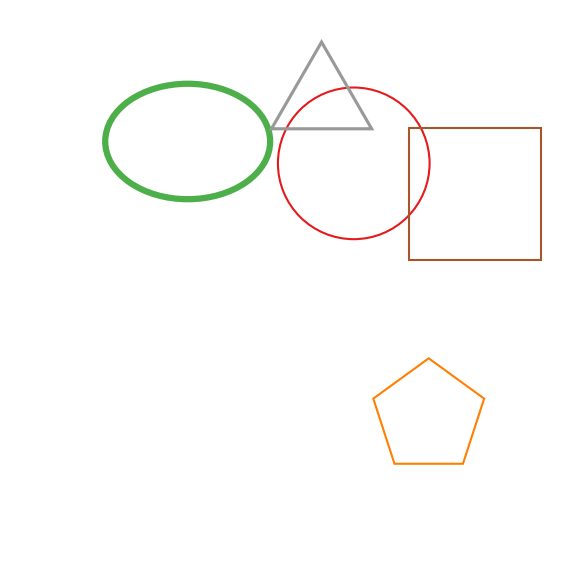[{"shape": "circle", "thickness": 1, "radius": 0.66, "center": [0.613, 0.716]}, {"shape": "oval", "thickness": 3, "radius": 0.71, "center": [0.325, 0.754]}, {"shape": "pentagon", "thickness": 1, "radius": 0.5, "center": [0.742, 0.278]}, {"shape": "square", "thickness": 1, "radius": 0.57, "center": [0.822, 0.663]}, {"shape": "triangle", "thickness": 1.5, "radius": 0.5, "center": [0.557, 0.826]}]